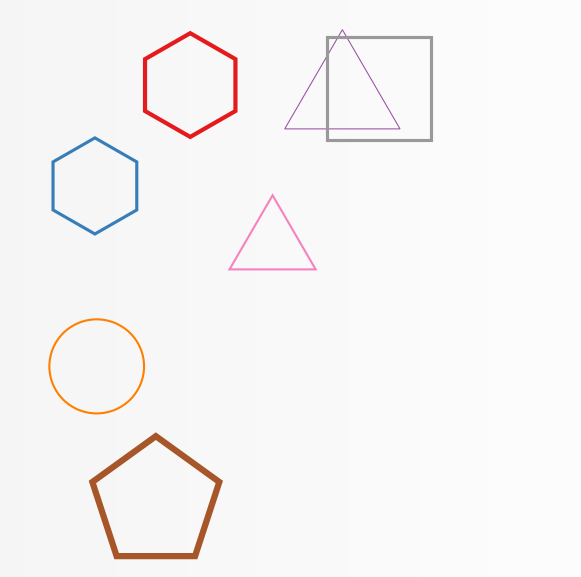[{"shape": "hexagon", "thickness": 2, "radius": 0.45, "center": [0.327, 0.852]}, {"shape": "hexagon", "thickness": 1.5, "radius": 0.42, "center": [0.163, 0.677]}, {"shape": "triangle", "thickness": 0.5, "radius": 0.57, "center": [0.589, 0.833]}, {"shape": "circle", "thickness": 1, "radius": 0.41, "center": [0.166, 0.365]}, {"shape": "pentagon", "thickness": 3, "radius": 0.57, "center": [0.268, 0.129]}, {"shape": "triangle", "thickness": 1, "radius": 0.43, "center": [0.469, 0.575]}, {"shape": "square", "thickness": 1.5, "radius": 0.45, "center": [0.652, 0.847]}]